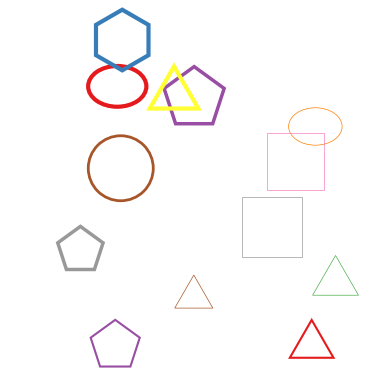[{"shape": "oval", "thickness": 3, "radius": 0.38, "center": [0.305, 0.776]}, {"shape": "triangle", "thickness": 1.5, "radius": 0.33, "center": [0.81, 0.103]}, {"shape": "hexagon", "thickness": 3, "radius": 0.39, "center": [0.318, 0.896]}, {"shape": "triangle", "thickness": 0.5, "radius": 0.34, "center": [0.872, 0.268]}, {"shape": "pentagon", "thickness": 2.5, "radius": 0.41, "center": [0.504, 0.745]}, {"shape": "pentagon", "thickness": 1.5, "radius": 0.34, "center": [0.299, 0.102]}, {"shape": "oval", "thickness": 0.5, "radius": 0.35, "center": [0.819, 0.671]}, {"shape": "triangle", "thickness": 3, "radius": 0.36, "center": [0.452, 0.755]}, {"shape": "circle", "thickness": 2, "radius": 0.42, "center": [0.314, 0.563]}, {"shape": "triangle", "thickness": 0.5, "radius": 0.29, "center": [0.503, 0.228]}, {"shape": "square", "thickness": 0.5, "radius": 0.37, "center": [0.768, 0.58]}, {"shape": "square", "thickness": 0.5, "radius": 0.39, "center": [0.706, 0.41]}, {"shape": "pentagon", "thickness": 2.5, "radius": 0.31, "center": [0.209, 0.35]}]